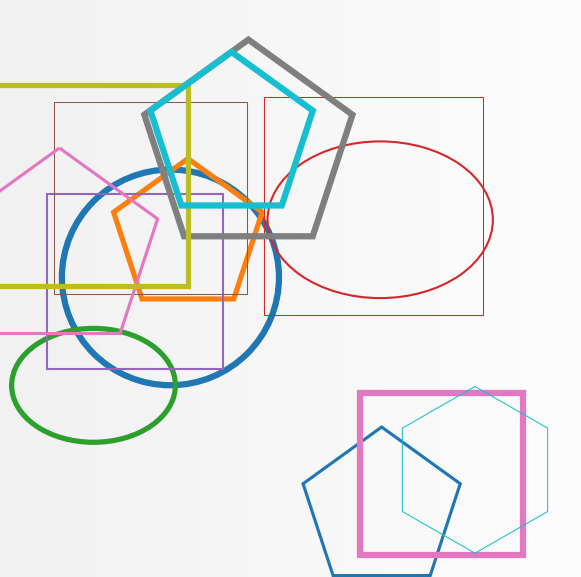[{"shape": "pentagon", "thickness": 1.5, "radius": 0.71, "center": [0.657, 0.118]}, {"shape": "circle", "thickness": 3, "radius": 0.93, "center": [0.293, 0.519]}, {"shape": "pentagon", "thickness": 2.5, "radius": 0.67, "center": [0.323, 0.59]}, {"shape": "oval", "thickness": 2.5, "radius": 0.7, "center": [0.161, 0.332]}, {"shape": "oval", "thickness": 1, "radius": 0.97, "center": [0.654, 0.619]}, {"shape": "square", "thickness": 0.5, "radius": 0.94, "center": [0.642, 0.642]}, {"shape": "square", "thickness": 1, "radius": 0.76, "center": [0.232, 0.511]}, {"shape": "square", "thickness": 0.5, "radius": 0.83, "center": [0.259, 0.657]}, {"shape": "pentagon", "thickness": 1.5, "radius": 0.89, "center": [0.102, 0.565]}, {"shape": "square", "thickness": 3, "radius": 0.7, "center": [0.76, 0.178]}, {"shape": "pentagon", "thickness": 3, "radius": 0.94, "center": [0.427, 0.742]}, {"shape": "square", "thickness": 2.5, "radius": 0.87, "center": [0.149, 0.677]}, {"shape": "pentagon", "thickness": 3, "radius": 0.73, "center": [0.398, 0.762]}, {"shape": "hexagon", "thickness": 0.5, "radius": 0.72, "center": [0.817, 0.186]}]